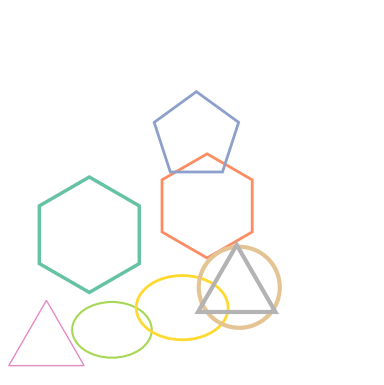[{"shape": "hexagon", "thickness": 2.5, "radius": 0.75, "center": [0.232, 0.39]}, {"shape": "hexagon", "thickness": 2, "radius": 0.68, "center": [0.538, 0.465]}, {"shape": "pentagon", "thickness": 2, "radius": 0.58, "center": [0.51, 0.647]}, {"shape": "triangle", "thickness": 1, "radius": 0.57, "center": [0.121, 0.107]}, {"shape": "oval", "thickness": 1.5, "radius": 0.52, "center": [0.291, 0.143]}, {"shape": "oval", "thickness": 2, "radius": 0.6, "center": [0.473, 0.201]}, {"shape": "circle", "thickness": 3, "radius": 0.53, "center": [0.621, 0.254]}, {"shape": "triangle", "thickness": 3, "radius": 0.58, "center": [0.615, 0.248]}]